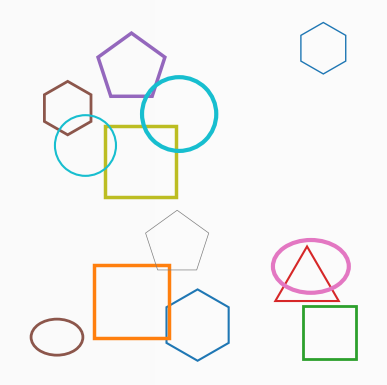[{"shape": "hexagon", "thickness": 1.5, "radius": 0.46, "center": [0.51, 0.156]}, {"shape": "hexagon", "thickness": 1, "radius": 0.33, "center": [0.834, 0.875]}, {"shape": "square", "thickness": 2.5, "radius": 0.48, "center": [0.339, 0.217]}, {"shape": "square", "thickness": 2, "radius": 0.34, "center": [0.851, 0.137]}, {"shape": "triangle", "thickness": 1.5, "radius": 0.47, "center": [0.792, 0.265]}, {"shape": "pentagon", "thickness": 2.5, "radius": 0.45, "center": [0.339, 0.823]}, {"shape": "oval", "thickness": 2, "radius": 0.33, "center": [0.147, 0.124]}, {"shape": "hexagon", "thickness": 2, "radius": 0.35, "center": [0.175, 0.719]}, {"shape": "oval", "thickness": 3, "radius": 0.49, "center": [0.802, 0.308]}, {"shape": "pentagon", "thickness": 0.5, "radius": 0.43, "center": [0.457, 0.368]}, {"shape": "square", "thickness": 2.5, "radius": 0.46, "center": [0.363, 0.58]}, {"shape": "circle", "thickness": 1.5, "radius": 0.39, "center": [0.221, 0.622]}, {"shape": "circle", "thickness": 3, "radius": 0.48, "center": [0.462, 0.704]}]